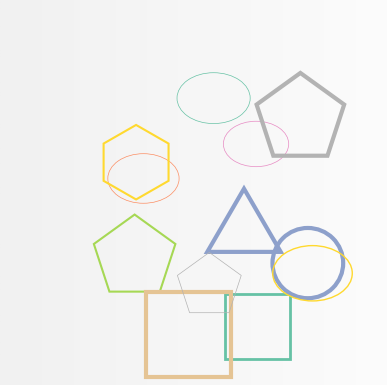[{"shape": "square", "thickness": 2, "radius": 0.42, "center": [0.663, 0.152]}, {"shape": "oval", "thickness": 0.5, "radius": 0.47, "center": [0.551, 0.745]}, {"shape": "oval", "thickness": 0.5, "radius": 0.46, "center": [0.37, 0.536]}, {"shape": "triangle", "thickness": 3, "radius": 0.55, "center": [0.63, 0.4]}, {"shape": "circle", "thickness": 3, "radius": 0.46, "center": [0.794, 0.317]}, {"shape": "oval", "thickness": 0.5, "radius": 0.42, "center": [0.661, 0.626]}, {"shape": "pentagon", "thickness": 1.5, "radius": 0.55, "center": [0.347, 0.332]}, {"shape": "oval", "thickness": 1, "radius": 0.51, "center": [0.806, 0.29]}, {"shape": "hexagon", "thickness": 1.5, "radius": 0.48, "center": [0.351, 0.579]}, {"shape": "square", "thickness": 3, "radius": 0.55, "center": [0.487, 0.131]}, {"shape": "pentagon", "thickness": 0.5, "radius": 0.43, "center": [0.54, 0.258]}, {"shape": "pentagon", "thickness": 3, "radius": 0.59, "center": [0.775, 0.692]}]